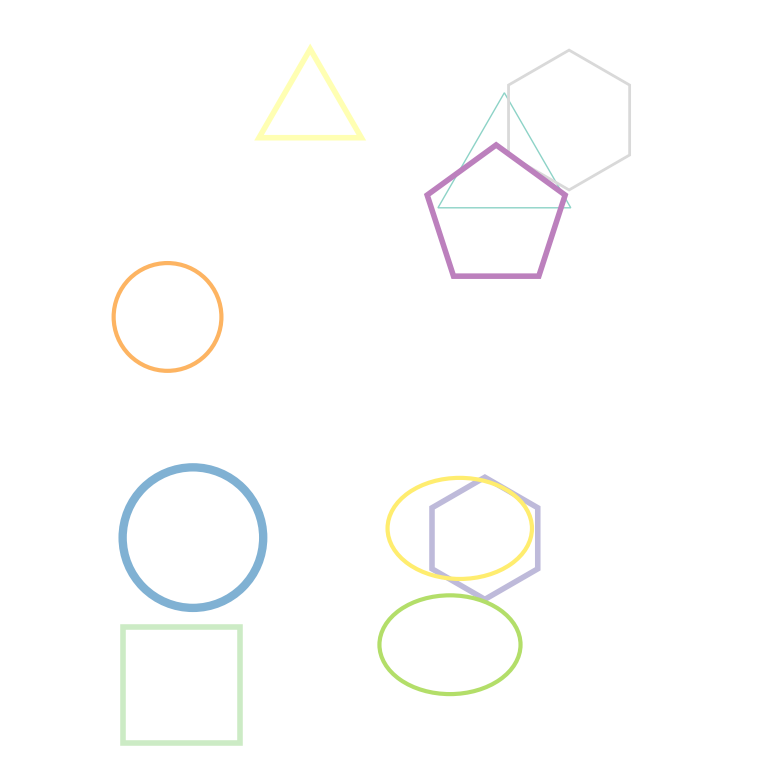[{"shape": "triangle", "thickness": 0.5, "radius": 0.5, "center": [0.655, 0.78]}, {"shape": "triangle", "thickness": 2, "radius": 0.38, "center": [0.403, 0.86]}, {"shape": "hexagon", "thickness": 2, "radius": 0.4, "center": [0.63, 0.301]}, {"shape": "circle", "thickness": 3, "radius": 0.46, "center": [0.251, 0.302]}, {"shape": "circle", "thickness": 1.5, "radius": 0.35, "center": [0.218, 0.588]}, {"shape": "oval", "thickness": 1.5, "radius": 0.46, "center": [0.584, 0.163]}, {"shape": "hexagon", "thickness": 1, "radius": 0.45, "center": [0.739, 0.844]}, {"shape": "pentagon", "thickness": 2, "radius": 0.47, "center": [0.644, 0.718]}, {"shape": "square", "thickness": 2, "radius": 0.38, "center": [0.236, 0.11]}, {"shape": "oval", "thickness": 1.5, "radius": 0.47, "center": [0.597, 0.314]}]